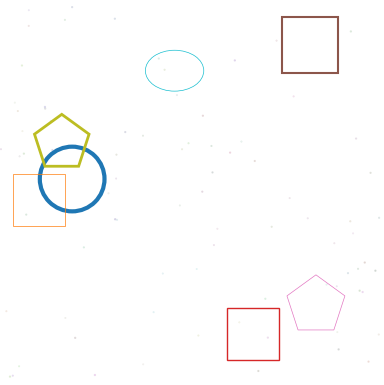[{"shape": "circle", "thickness": 3, "radius": 0.42, "center": [0.187, 0.535]}, {"shape": "square", "thickness": 0.5, "radius": 0.34, "center": [0.1, 0.481]}, {"shape": "square", "thickness": 1, "radius": 0.34, "center": [0.658, 0.132]}, {"shape": "square", "thickness": 1.5, "radius": 0.36, "center": [0.805, 0.883]}, {"shape": "pentagon", "thickness": 0.5, "radius": 0.4, "center": [0.821, 0.207]}, {"shape": "pentagon", "thickness": 2, "radius": 0.37, "center": [0.16, 0.628]}, {"shape": "oval", "thickness": 0.5, "radius": 0.38, "center": [0.453, 0.816]}]